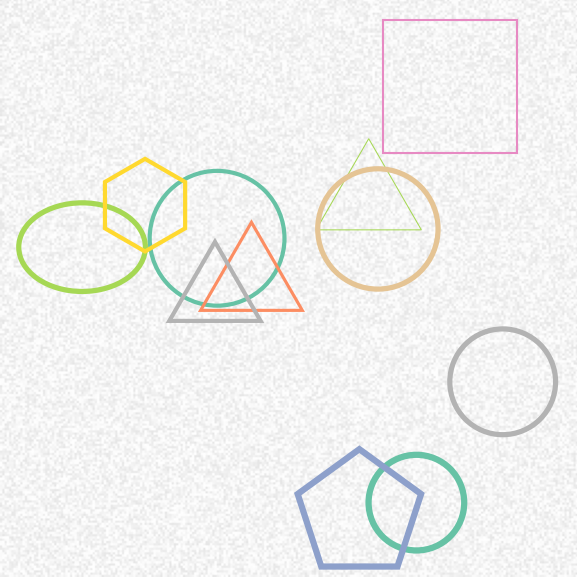[{"shape": "circle", "thickness": 2, "radius": 0.58, "center": [0.376, 0.587]}, {"shape": "circle", "thickness": 3, "radius": 0.41, "center": [0.721, 0.129]}, {"shape": "triangle", "thickness": 1.5, "radius": 0.51, "center": [0.435, 0.513]}, {"shape": "pentagon", "thickness": 3, "radius": 0.56, "center": [0.622, 0.109]}, {"shape": "square", "thickness": 1, "radius": 0.58, "center": [0.779, 0.85]}, {"shape": "oval", "thickness": 2.5, "radius": 0.55, "center": [0.142, 0.571]}, {"shape": "triangle", "thickness": 0.5, "radius": 0.53, "center": [0.638, 0.654]}, {"shape": "hexagon", "thickness": 2, "radius": 0.4, "center": [0.251, 0.644]}, {"shape": "circle", "thickness": 2.5, "radius": 0.52, "center": [0.654, 0.603]}, {"shape": "triangle", "thickness": 2, "radius": 0.46, "center": [0.372, 0.489]}, {"shape": "circle", "thickness": 2.5, "radius": 0.46, "center": [0.87, 0.338]}]